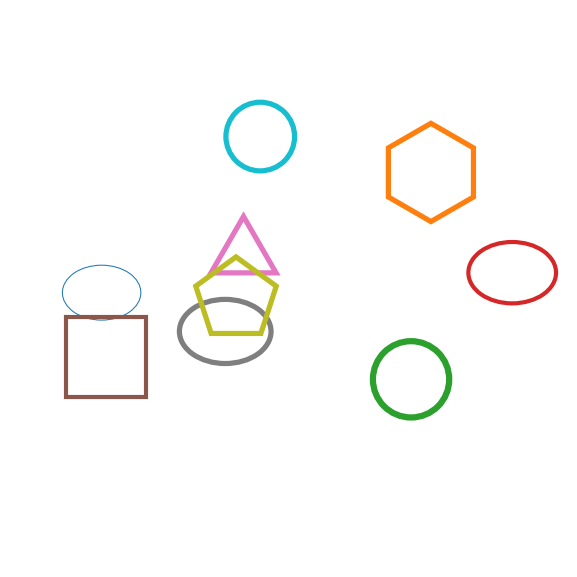[{"shape": "oval", "thickness": 0.5, "radius": 0.34, "center": [0.176, 0.492]}, {"shape": "hexagon", "thickness": 2.5, "radius": 0.43, "center": [0.746, 0.701]}, {"shape": "circle", "thickness": 3, "radius": 0.33, "center": [0.712, 0.342]}, {"shape": "oval", "thickness": 2, "radius": 0.38, "center": [0.887, 0.527]}, {"shape": "square", "thickness": 2, "radius": 0.35, "center": [0.184, 0.381]}, {"shape": "triangle", "thickness": 2.5, "radius": 0.33, "center": [0.422, 0.559]}, {"shape": "oval", "thickness": 2.5, "radius": 0.4, "center": [0.39, 0.425]}, {"shape": "pentagon", "thickness": 2.5, "radius": 0.37, "center": [0.409, 0.481]}, {"shape": "circle", "thickness": 2.5, "radius": 0.3, "center": [0.451, 0.763]}]